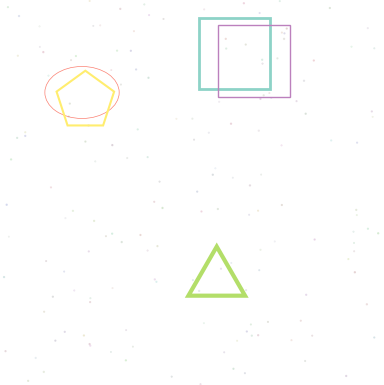[{"shape": "square", "thickness": 2, "radius": 0.46, "center": [0.609, 0.861]}, {"shape": "oval", "thickness": 0.5, "radius": 0.48, "center": [0.213, 0.76]}, {"shape": "triangle", "thickness": 3, "radius": 0.42, "center": [0.563, 0.274]}, {"shape": "square", "thickness": 1, "radius": 0.47, "center": [0.66, 0.841]}, {"shape": "pentagon", "thickness": 1.5, "radius": 0.39, "center": [0.222, 0.738]}]